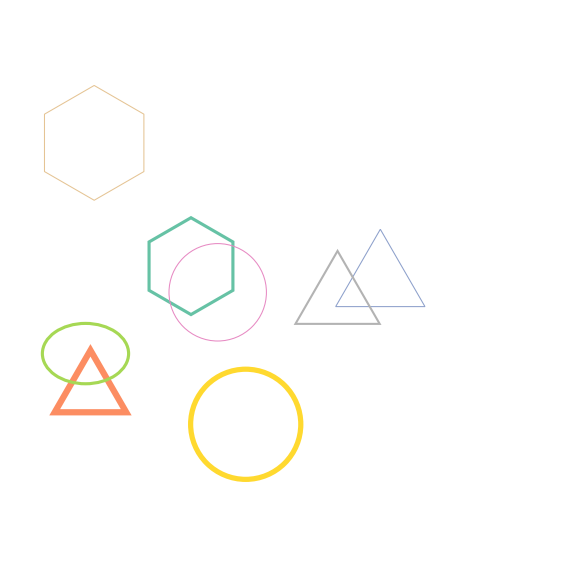[{"shape": "hexagon", "thickness": 1.5, "radius": 0.42, "center": [0.331, 0.538]}, {"shape": "triangle", "thickness": 3, "radius": 0.36, "center": [0.157, 0.321]}, {"shape": "triangle", "thickness": 0.5, "radius": 0.45, "center": [0.659, 0.513]}, {"shape": "circle", "thickness": 0.5, "radius": 0.42, "center": [0.377, 0.493]}, {"shape": "oval", "thickness": 1.5, "radius": 0.37, "center": [0.148, 0.387]}, {"shape": "circle", "thickness": 2.5, "radius": 0.48, "center": [0.425, 0.264]}, {"shape": "hexagon", "thickness": 0.5, "radius": 0.5, "center": [0.163, 0.752]}, {"shape": "triangle", "thickness": 1, "radius": 0.42, "center": [0.585, 0.48]}]